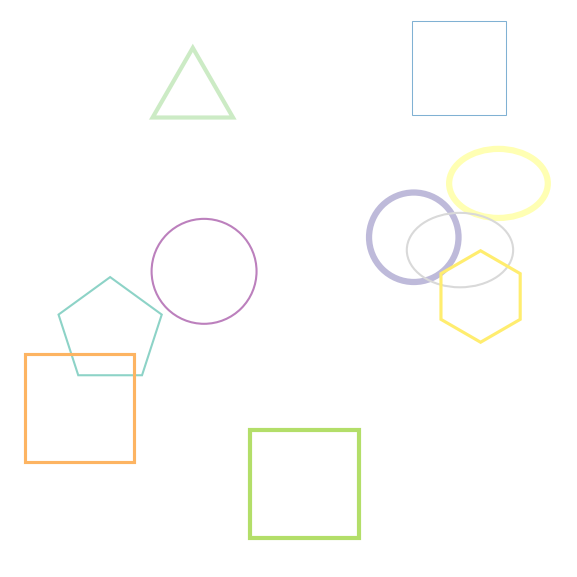[{"shape": "pentagon", "thickness": 1, "radius": 0.47, "center": [0.191, 0.425]}, {"shape": "oval", "thickness": 3, "radius": 0.43, "center": [0.863, 0.682]}, {"shape": "circle", "thickness": 3, "radius": 0.39, "center": [0.716, 0.588]}, {"shape": "square", "thickness": 0.5, "radius": 0.41, "center": [0.794, 0.881]}, {"shape": "square", "thickness": 1.5, "radius": 0.47, "center": [0.138, 0.292]}, {"shape": "square", "thickness": 2, "radius": 0.47, "center": [0.527, 0.161]}, {"shape": "oval", "thickness": 1, "radius": 0.46, "center": [0.796, 0.566]}, {"shape": "circle", "thickness": 1, "radius": 0.45, "center": [0.353, 0.529]}, {"shape": "triangle", "thickness": 2, "radius": 0.4, "center": [0.334, 0.836]}, {"shape": "hexagon", "thickness": 1.5, "radius": 0.4, "center": [0.832, 0.486]}]